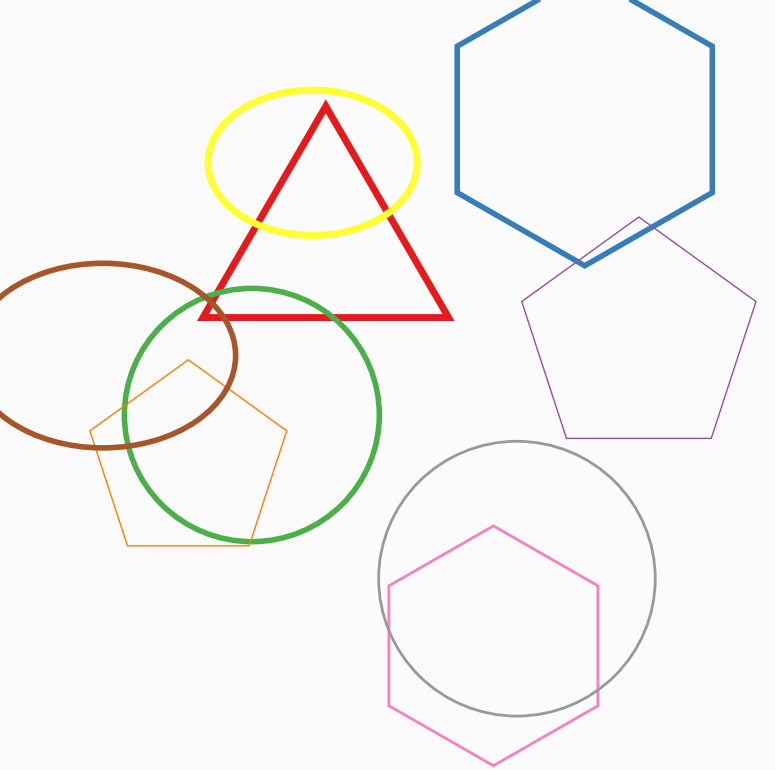[{"shape": "triangle", "thickness": 2.5, "radius": 0.91, "center": [0.42, 0.679]}, {"shape": "hexagon", "thickness": 2, "radius": 0.95, "center": [0.755, 0.845]}, {"shape": "circle", "thickness": 2, "radius": 0.82, "center": [0.325, 0.461]}, {"shape": "pentagon", "thickness": 0.5, "radius": 0.79, "center": [0.824, 0.559]}, {"shape": "pentagon", "thickness": 0.5, "radius": 0.67, "center": [0.243, 0.399]}, {"shape": "oval", "thickness": 2.5, "radius": 0.67, "center": [0.403, 0.789]}, {"shape": "oval", "thickness": 2, "radius": 0.86, "center": [0.133, 0.538]}, {"shape": "hexagon", "thickness": 1, "radius": 0.78, "center": [0.637, 0.161]}, {"shape": "circle", "thickness": 1, "radius": 0.89, "center": [0.667, 0.248]}]